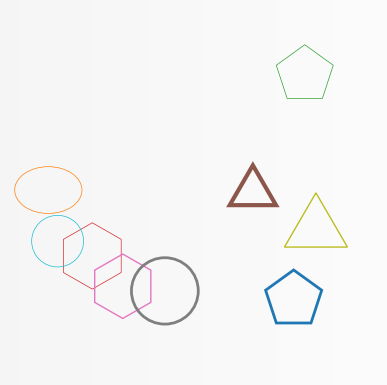[{"shape": "pentagon", "thickness": 2, "radius": 0.38, "center": [0.758, 0.223]}, {"shape": "oval", "thickness": 0.5, "radius": 0.43, "center": [0.125, 0.506]}, {"shape": "pentagon", "thickness": 0.5, "radius": 0.39, "center": [0.787, 0.807]}, {"shape": "hexagon", "thickness": 0.5, "radius": 0.43, "center": [0.238, 0.335]}, {"shape": "triangle", "thickness": 3, "radius": 0.34, "center": [0.653, 0.502]}, {"shape": "hexagon", "thickness": 1, "radius": 0.42, "center": [0.317, 0.256]}, {"shape": "circle", "thickness": 2, "radius": 0.43, "center": [0.425, 0.244]}, {"shape": "triangle", "thickness": 1, "radius": 0.47, "center": [0.815, 0.405]}, {"shape": "circle", "thickness": 0.5, "radius": 0.34, "center": [0.149, 0.374]}]